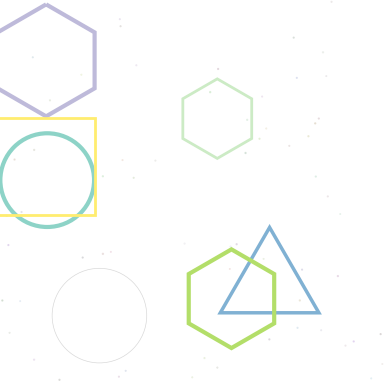[{"shape": "circle", "thickness": 3, "radius": 0.61, "center": [0.123, 0.532]}, {"shape": "hexagon", "thickness": 3, "radius": 0.73, "center": [0.12, 0.843]}, {"shape": "triangle", "thickness": 2.5, "radius": 0.74, "center": [0.7, 0.261]}, {"shape": "hexagon", "thickness": 3, "radius": 0.64, "center": [0.601, 0.224]}, {"shape": "circle", "thickness": 0.5, "radius": 0.61, "center": [0.258, 0.18]}, {"shape": "hexagon", "thickness": 2, "radius": 0.52, "center": [0.564, 0.692]}, {"shape": "square", "thickness": 2, "radius": 0.63, "center": [0.122, 0.567]}]